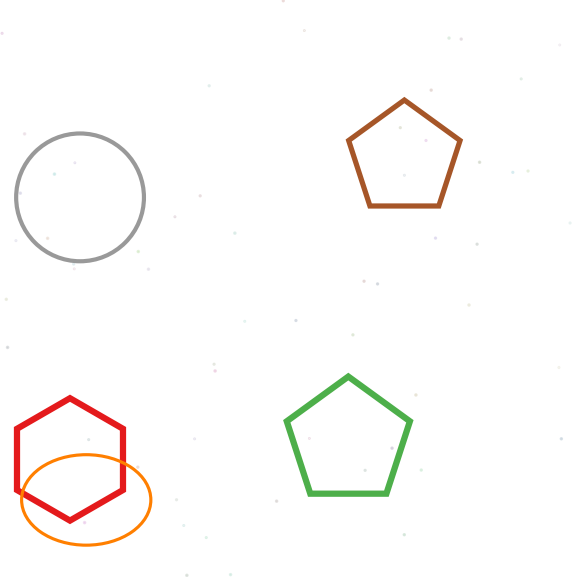[{"shape": "hexagon", "thickness": 3, "radius": 0.53, "center": [0.121, 0.204]}, {"shape": "pentagon", "thickness": 3, "radius": 0.56, "center": [0.603, 0.235]}, {"shape": "oval", "thickness": 1.5, "radius": 0.56, "center": [0.149, 0.133]}, {"shape": "pentagon", "thickness": 2.5, "radius": 0.51, "center": [0.7, 0.724]}, {"shape": "circle", "thickness": 2, "radius": 0.55, "center": [0.139, 0.657]}]